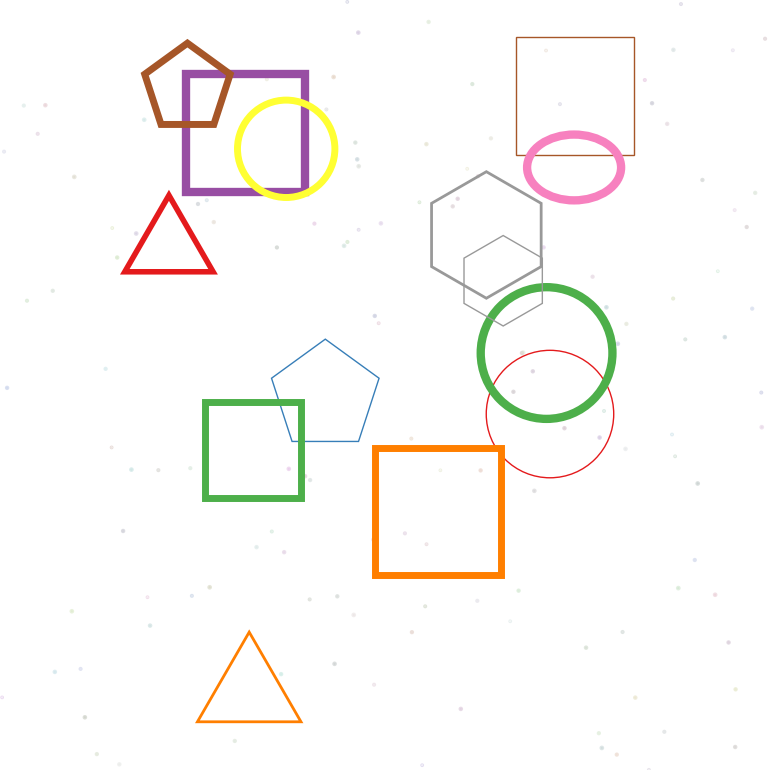[{"shape": "triangle", "thickness": 2, "radius": 0.33, "center": [0.219, 0.68]}, {"shape": "circle", "thickness": 0.5, "radius": 0.41, "center": [0.714, 0.462]}, {"shape": "pentagon", "thickness": 0.5, "radius": 0.37, "center": [0.422, 0.486]}, {"shape": "square", "thickness": 2.5, "radius": 0.31, "center": [0.328, 0.415]}, {"shape": "circle", "thickness": 3, "radius": 0.43, "center": [0.71, 0.542]}, {"shape": "square", "thickness": 3, "radius": 0.38, "center": [0.319, 0.827]}, {"shape": "square", "thickness": 2.5, "radius": 0.41, "center": [0.569, 0.336]}, {"shape": "triangle", "thickness": 1, "radius": 0.39, "center": [0.324, 0.101]}, {"shape": "circle", "thickness": 2.5, "radius": 0.32, "center": [0.372, 0.807]}, {"shape": "pentagon", "thickness": 2.5, "radius": 0.29, "center": [0.243, 0.886]}, {"shape": "square", "thickness": 0.5, "radius": 0.38, "center": [0.747, 0.875]}, {"shape": "oval", "thickness": 3, "radius": 0.31, "center": [0.746, 0.783]}, {"shape": "hexagon", "thickness": 1, "radius": 0.41, "center": [0.632, 0.695]}, {"shape": "hexagon", "thickness": 0.5, "radius": 0.29, "center": [0.653, 0.635]}]